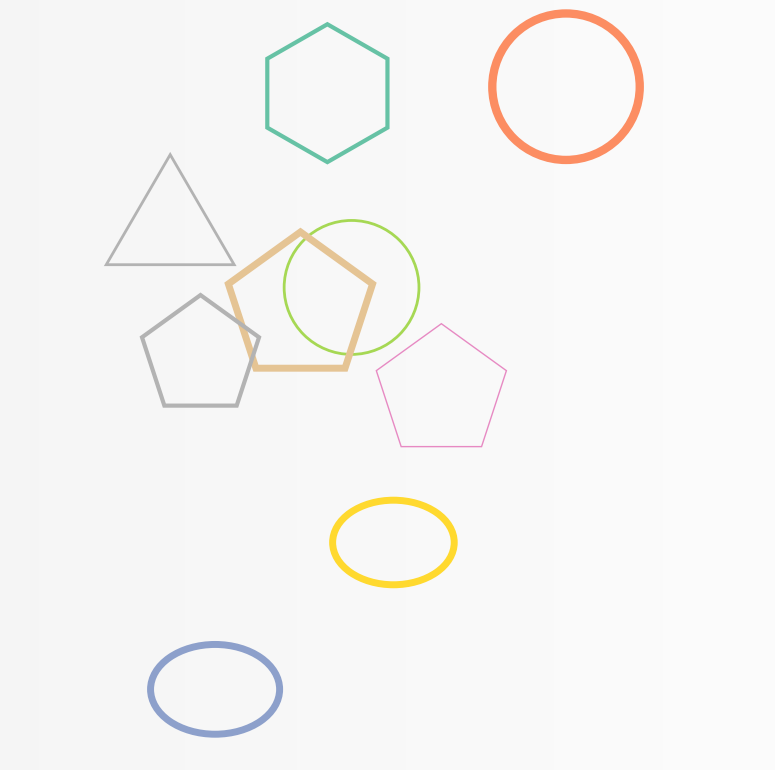[{"shape": "hexagon", "thickness": 1.5, "radius": 0.45, "center": [0.422, 0.879]}, {"shape": "circle", "thickness": 3, "radius": 0.48, "center": [0.73, 0.887]}, {"shape": "oval", "thickness": 2.5, "radius": 0.42, "center": [0.278, 0.105]}, {"shape": "pentagon", "thickness": 0.5, "radius": 0.44, "center": [0.57, 0.491]}, {"shape": "circle", "thickness": 1, "radius": 0.43, "center": [0.454, 0.627]}, {"shape": "oval", "thickness": 2.5, "radius": 0.39, "center": [0.508, 0.295]}, {"shape": "pentagon", "thickness": 2.5, "radius": 0.49, "center": [0.388, 0.601]}, {"shape": "triangle", "thickness": 1, "radius": 0.48, "center": [0.22, 0.704]}, {"shape": "pentagon", "thickness": 1.5, "radius": 0.4, "center": [0.259, 0.537]}]